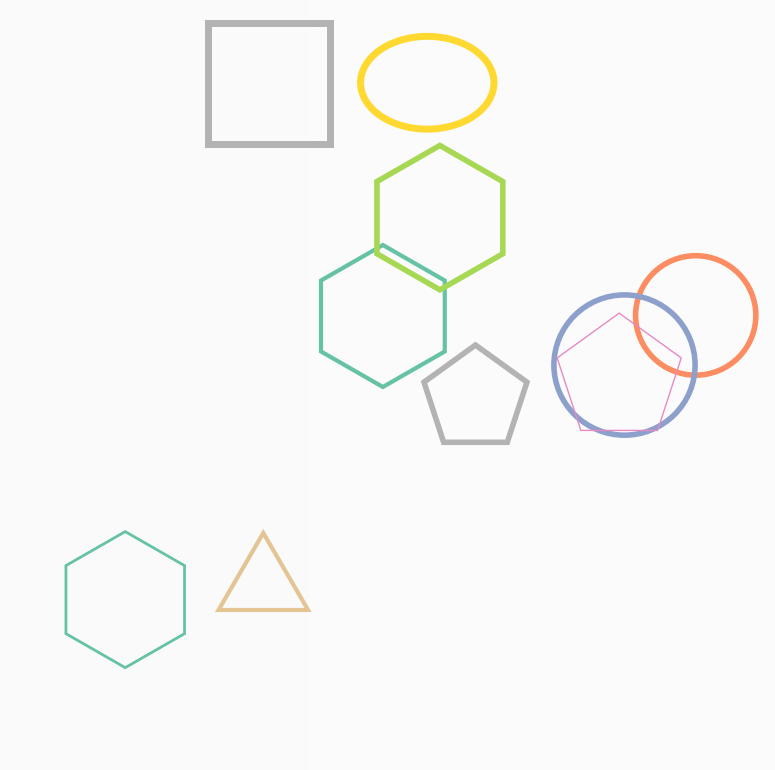[{"shape": "hexagon", "thickness": 1.5, "radius": 0.46, "center": [0.494, 0.59]}, {"shape": "hexagon", "thickness": 1, "radius": 0.44, "center": [0.162, 0.221]}, {"shape": "circle", "thickness": 2, "radius": 0.39, "center": [0.898, 0.59]}, {"shape": "circle", "thickness": 2, "radius": 0.46, "center": [0.806, 0.526]}, {"shape": "pentagon", "thickness": 0.5, "radius": 0.42, "center": [0.799, 0.509]}, {"shape": "hexagon", "thickness": 2, "radius": 0.47, "center": [0.568, 0.717]}, {"shape": "oval", "thickness": 2.5, "radius": 0.43, "center": [0.551, 0.893]}, {"shape": "triangle", "thickness": 1.5, "radius": 0.33, "center": [0.34, 0.241]}, {"shape": "square", "thickness": 2.5, "radius": 0.39, "center": [0.347, 0.892]}, {"shape": "pentagon", "thickness": 2, "radius": 0.35, "center": [0.614, 0.482]}]